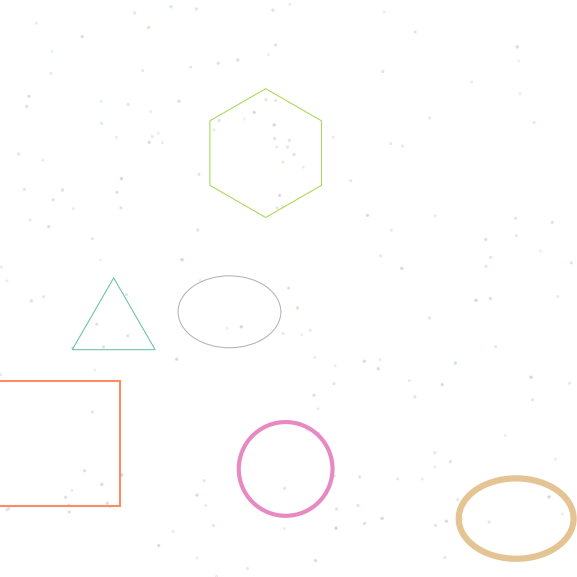[{"shape": "triangle", "thickness": 0.5, "radius": 0.41, "center": [0.197, 0.435]}, {"shape": "square", "thickness": 1, "radius": 0.54, "center": [0.1, 0.232]}, {"shape": "circle", "thickness": 2, "radius": 0.41, "center": [0.495, 0.187]}, {"shape": "hexagon", "thickness": 0.5, "radius": 0.56, "center": [0.46, 0.734]}, {"shape": "oval", "thickness": 3, "radius": 0.5, "center": [0.894, 0.101]}, {"shape": "oval", "thickness": 0.5, "radius": 0.44, "center": [0.397, 0.459]}]